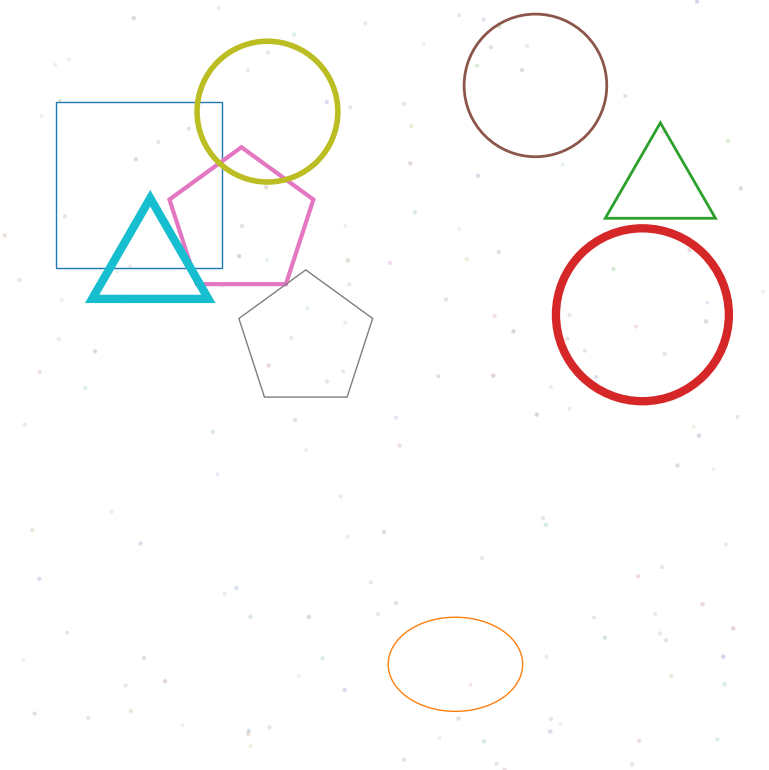[{"shape": "square", "thickness": 0.5, "radius": 0.54, "center": [0.181, 0.76]}, {"shape": "oval", "thickness": 0.5, "radius": 0.44, "center": [0.591, 0.137]}, {"shape": "triangle", "thickness": 1, "radius": 0.41, "center": [0.858, 0.758]}, {"shape": "circle", "thickness": 3, "radius": 0.56, "center": [0.834, 0.591]}, {"shape": "circle", "thickness": 1, "radius": 0.46, "center": [0.695, 0.889]}, {"shape": "pentagon", "thickness": 1.5, "radius": 0.49, "center": [0.314, 0.711]}, {"shape": "pentagon", "thickness": 0.5, "radius": 0.46, "center": [0.397, 0.558]}, {"shape": "circle", "thickness": 2, "radius": 0.46, "center": [0.347, 0.855]}, {"shape": "triangle", "thickness": 3, "radius": 0.44, "center": [0.195, 0.655]}]